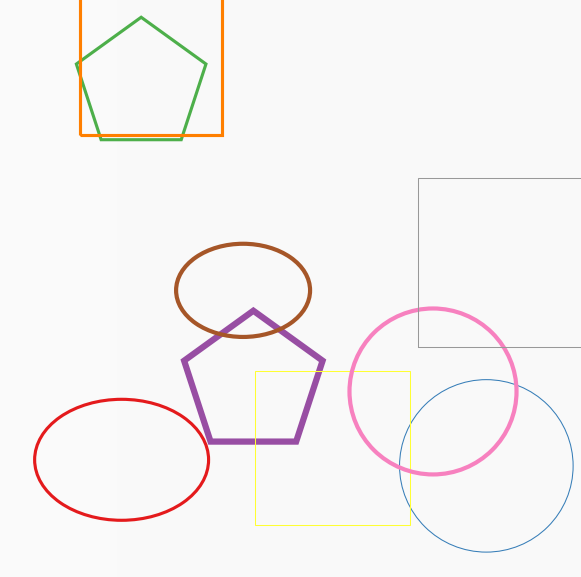[{"shape": "oval", "thickness": 1.5, "radius": 0.75, "center": [0.209, 0.203]}, {"shape": "circle", "thickness": 0.5, "radius": 0.75, "center": [0.837, 0.192]}, {"shape": "pentagon", "thickness": 1.5, "radius": 0.59, "center": [0.243, 0.852]}, {"shape": "pentagon", "thickness": 3, "radius": 0.63, "center": [0.436, 0.336]}, {"shape": "square", "thickness": 1.5, "radius": 0.61, "center": [0.26, 0.888]}, {"shape": "square", "thickness": 0.5, "radius": 0.67, "center": [0.573, 0.223]}, {"shape": "oval", "thickness": 2, "radius": 0.58, "center": [0.418, 0.496]}, {"shape": "circle", "thickness": 2, "radius": 0.72, "center": [0.745, 0.321]}, {"shape": "square", "thickness": 0.5, "radius": 0.73, "center": [0.865, 0.545]}]